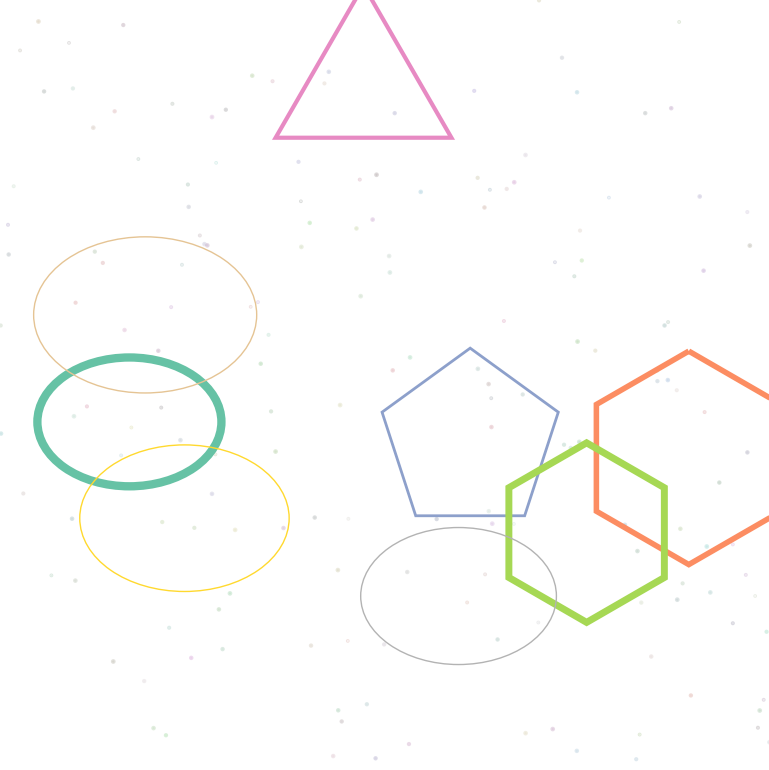[{"shape": "oval", "thickness": 3, "radius": 0.6, "center": [0.168, 0.452]}, {"shape": "hexagon", "thickness": 2, "radius": 0.69, "center": [0.895, 0.405]}, {"shape": "pentagon", "thickness": 1, "radius": 0.6, "center": [0.611, 0.428]}, {"shape": "triangle", "thickness": 1.5, "radius": 0.66, "center": [0.472, 0.887]}, {"shape": "hexagon", "thickness": 2.5, "radius": 0.58, "center": [0.762, 0.308]}, {"shape": "oval", "thickness": 0.5, "radius": 0.68, "center": [0.24, 0.327]}, {"shape": "oval", "thickness": 0.5, "radius": 0.72, "center": [0.189, 0.591]}, {"shape": "oval", "thickness": 0.5, "radius": 0.64, "center": [0.596, 0.226]}]